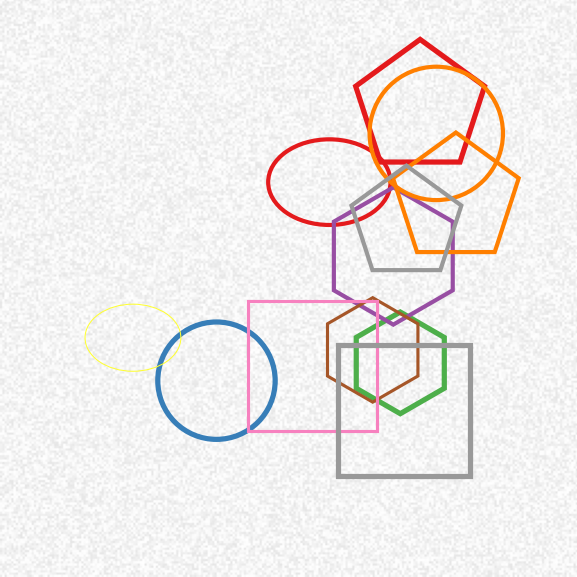[{"shape": "oval", "thickness": 2, "radius": 0.53, "center": [0.57, 0.684]}, {"shape": "pentagon", "thickness": 2.5, "radius": 0.59, "center": [0.727, 0.813]}, {"shape": "circle", "thickness": 2.5, "radius": 0.51, "center": [0.375, 0.34]}, {"shape": "hexagon", "thickness": 2.5, "radius": 0.44, "center": [0.693, 0.371]}, {"shape": "hexagon", "thickness": 2, "radius": 0.59, "center": [0.681, 0.556]}, {"shape": "circle", "thickness": 2, "radius": 0.58, "center": [0.755, 0.768]}, {"shape": "pentagon", "thickness": 2, "radius": 0.57, "center": [0.789, 0.655]}, {"shape": "oval", "thickness": 0.5, "radius": 0.41, "center": [0.23, 0.414]}, {"shape": "hexagon", "thickness": 1.5, "radius": 0.45, "center": [0.645, 0.393]}, {"shape": "square", "thickness": 1.5, "radius": 0.56, "center": [0.541, 0.366]}, {"shape": "square", "thickness": 2.5, "radius": 0.57, "center": [0.7, 0.288]}, {"shape": "pentagon", "thickness": 2, "radius": 0.5, "center": [0.704, 0.612]}]